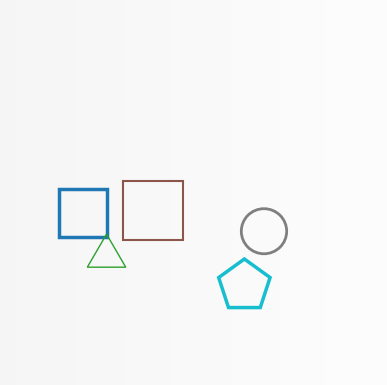[{"shape": "square", "thickness": 2.5, "radius": 0.31, "center": [0.214, 0.447]}, {"shape": "triangle", "thickness": 1, "radius": 0.29, "center": [0.275, 0.335]}, {"shape": "square", "thickness": 1.5, "radius": 0.38, "center": [0.395, 0.453]}, {"shape": "circle", "thickness": 2, "radius": 0.29, "center": [0.681, 0.399]}, {"shape": "pentagon", "thickness": 2.5, "radius": 0.35, "center": [0.631, 0.258]}]